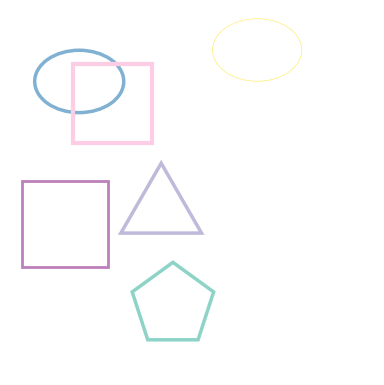[{"shape": "pentagon", "thickness": 2.5, "radius": 0.56, "center": [0.449, 0.207]}, {"shape": "triangle", "thickness": 2.5, "radius": 0.6, "center": [0.419, 0.455]}, {"shape": "oval", "thickness": 2.5, "radius": 0.58, "center": [0.206, 0.788]}, {"shape": "square", "thickness": 3, "radius": 0.52, "center": [0.293, 0.731]}, {"shape": "square", "thickness": 2, "radius": 0.56, "center": [0.169, 0.418]}, {"shape": "oval", "thickness": 0.5, "radius": 0.58, "center": [0.668, 0.87]}]